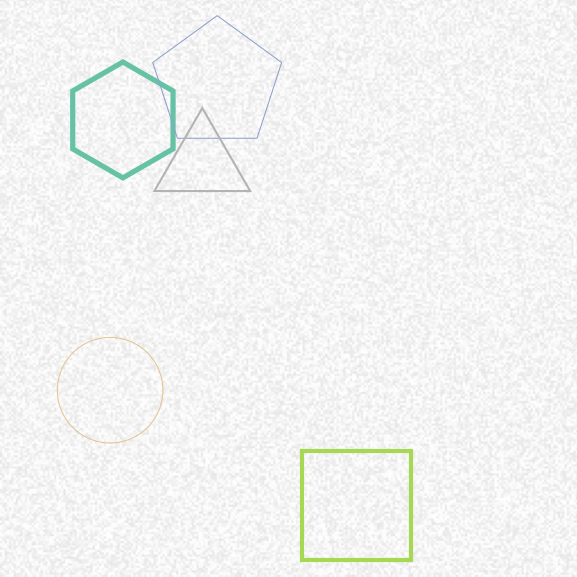[{"shape": "hexagon", "thickness": 2.5, "radius": 0.5, "center": [0.213, 0.791]}, {"shape": "pentagon", "thickness": 0.5, "radius": 0.59, "center": [0.376, 0.855]}, {"shape": "square", "thickness": 2, "radius": 0.47, "center": [0.617, 0.124]}, {"shape": "circle", "thickness": 0.5, "radius": 0.46, "center": [0.191, 0.323]}, {"shape": "triangle", "thickness": 1, "radius": 0.48, "center": [0.35, 0.716]}]